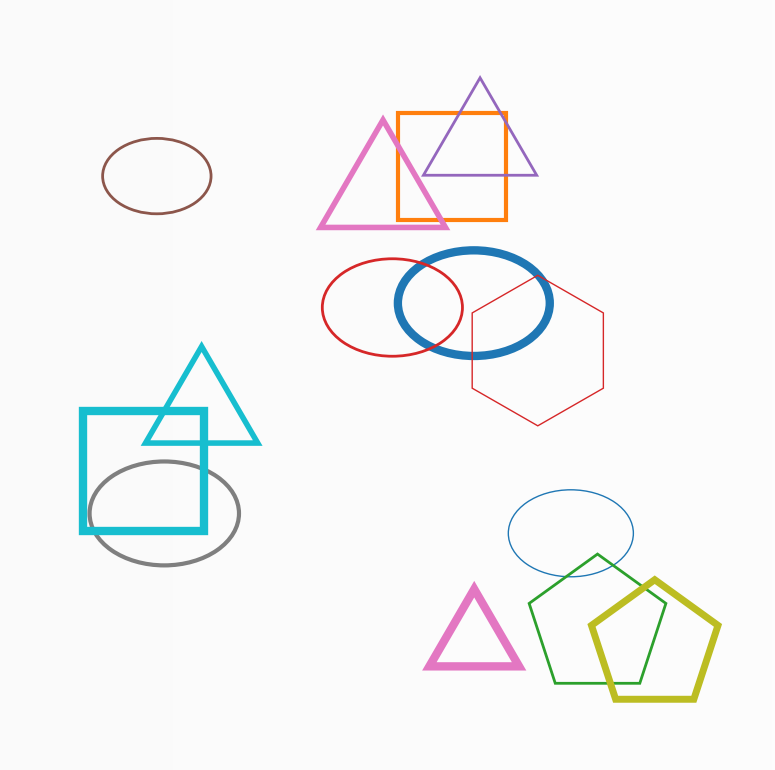[{"shape": "oval", "thickness": 0.5, "radius": 0.4, "center": [0.737, 0.307]}, {"shape": "oval", "thickness": 3, "radius": 0.49, "center": [0.611, 0.606]}, {"shape": "square", "thickness": 1.5, "radius": 0.35, "center": [0.583, 0.784]}, {"shape": "pentagon", "thickness": 1, "radius": 0.46, "center": [0.771, 0.188]}, {"shape": "oval", "thickness": 1, "radius": 0.45, "center": [0.506, 0.601]}, {"shape": "hexagon", "thickness": 0.5, "radius": 0.49, "center": [0.694, 0.545]}, {"shape": "triangle", "thickness": 1, "radius": 0.42, "center": [0.619, 0.815]}, {"shape": "oval", "thickness": 1, "radius": 0.35, "center": [0.202, 0.771]}, {"shape": "triangle", "thickness": 2, "radius": 0.47, "center": [0.494, 0.751]}, {"shape": "triangle", "thickness": 3, "radius": 0.33, "center": [0.612, 0.168]}, {"shape": "oval", "thickness": 1.5, "radius": 0.48, "center": [0.212, 0.333]}, {"shape": "pentagon", "thickness": 2.5, "radius": 0.43, "center": [0.845, 0.161]}, {"shape": "square", "thickness": 3, "radius": 0.39, "center": [0.185, 0.389]}, {"shape": "triangle", "thickness": 2, "radius": 0.42, "center": [0.26, 0.466]}]